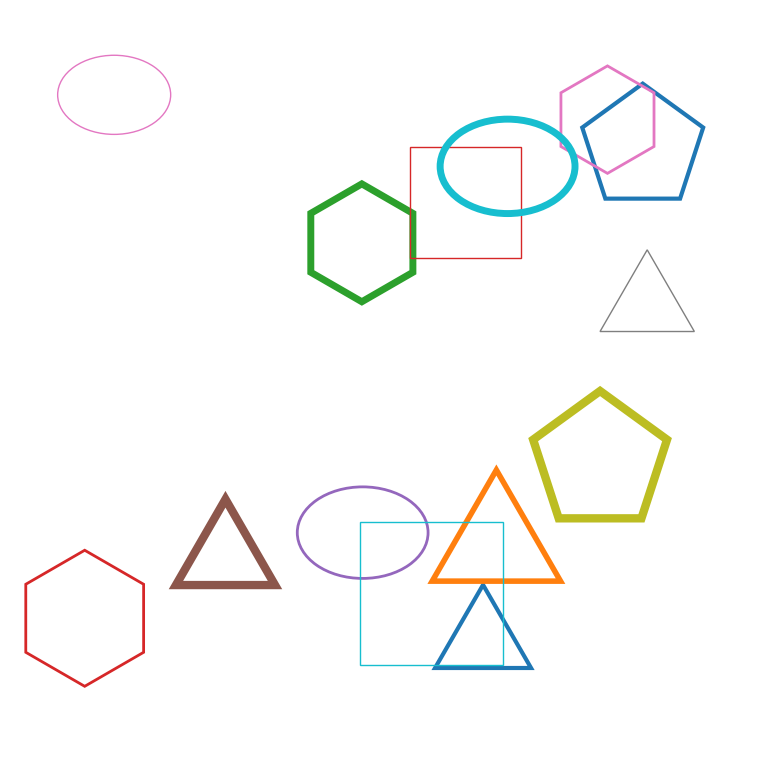[{"shape": "triangle", "thickness": 1.5, "radius": 0.36, "center": [0.627, 0.168]}, {"shape": "pentagon", "thickness": 1.5, "radius": 0.41, "center": [0.835, 0.809]}, {"shape": "triangle", "thickness": 2, "radius": 0.48, "center": [0.645, 0.293]}, {"shape": "hexagon", "thickness": 2.5, "radius": 0.38, "center": [0.47, 0.685]}, {"shape": "hexagon", "thickness": 1, "radius": 0.44, "center": [0.11, 0.197]}, {"shape": "square", "thickness": 0.5, "radius": 0.36, "center": [0.604, 0.737]}, {"shape": "oval", "thickness": 1, "radius": 0.42, "center": [0.471, 0.308]}, {"shape": "triangle", "thickness": 3, "radius": 0.37, "center": [0.293, 0.277]}, {"shape": "oval", "thickness": 0.5, "radius": 0.37, "center": [0.148, 0.877]}, {"shape": "hexagon", "thickness": 1, "radius": 0.35, "center": [0.789, 0.845]}, {"shape": "triangle", "thickness": 0.5, "radius": 0.35, "center": [0.841, 0.605]}, {"shape": "pentagon", "thickness": 3, "radius": 0.46, "center": [0.779, 0.401]}, {"shape": "square", "thickness": 0.5, "radius": 0.46, "center": [0.56, 0.229]}, {"shape": "oval", "thickness": 2.5, "radius": 0.44, "center": [0.659, 0.784]}]